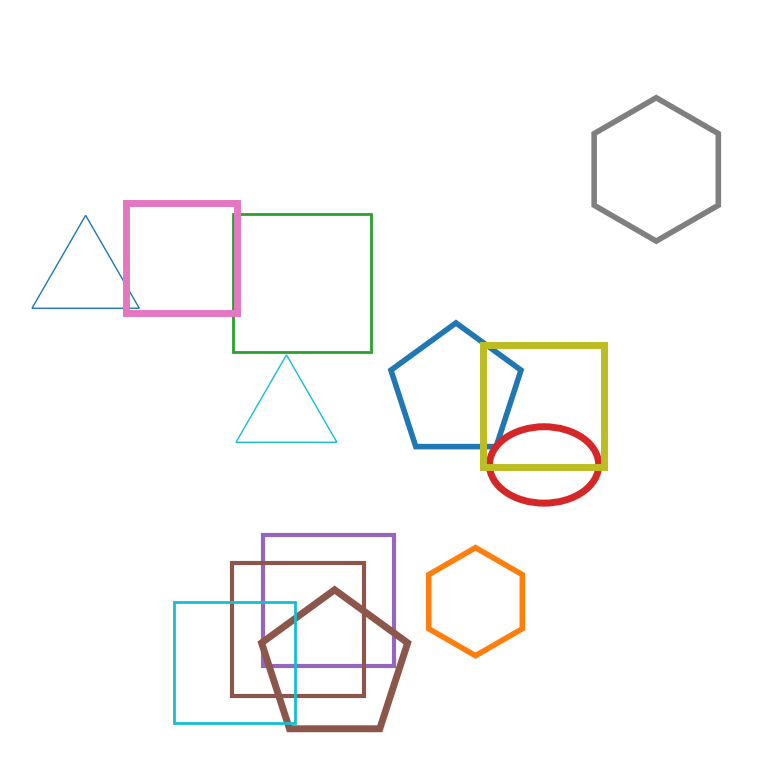[{"shape": "triangle", "thickness": 0.5, "radius": 0.4, "center": [0.111, 0.64]}, {"shape": "pentagon", "thickness": 2, "radius": 0.44, "center": [0.592, 0.492]}, {"shape": "hexagon", "thickness": 2, "radius": 0.35, "center": [0.618, 0.219]}, {"shape": "square", "thickness": 1, "radius": 0.45, "center": [0.393, 0.632]}, {"shape": "oval", "thickness": 2.5, "radius": 0.35, "center": [0.707, 0.396]}, {"shape": "square", "thickness": 1.5, "radius": 0.43, "center": [0.427, 0.22]}, {"shape": "square", "thickness": 1.5, "radius": 0.43, "center": [0.387, 0.183]}, {"shape": "pentagon", "thickness": 2.5, "radius": 0.5, "center": [0.435, 0.134]}, {"shape": "square", "thickness": 2.5, "radius": 0.36, "center": [0.236, 0.665]}, {"shape": "hexagon", "thickness": 2, "radius": 0.47, "center": [0.852, 0.78]}, {"shape": "square", "thickness": 2.5, "radius": 0.39, "center": [0.706, 0.473]}, {"shape": "square", "thickness": 1, "radius": 0.39, "center": [0.305, 0.14]}, {"shape": "triangle", "thickness": 0.5, "radius": 0.38, "center": [0.372, 0.463]}]